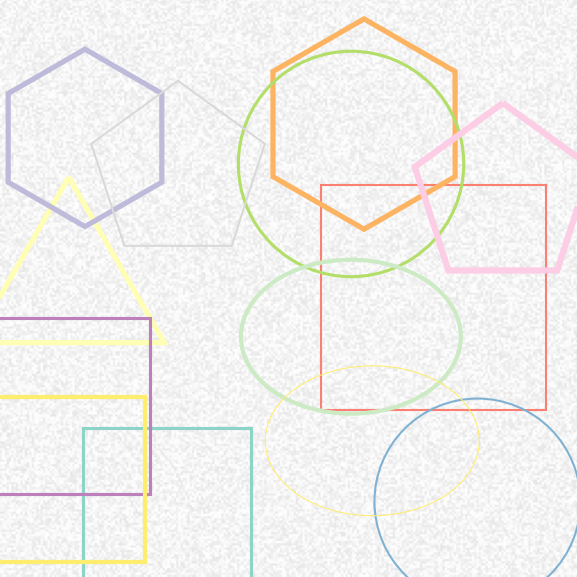[{"shape": "square", "thickness": 1.5, "radius": 0.73, "center": [0.289, 0.112]}, {"shape": "triangle", "thickness": 2.5, "radius": 0.95, "center": [0.119, 0.501]}, {"shape": "hexagon", "thickness": 2.5, "radius": 0.77, "center": [0.147, 0.76]}, {"shape": "square", "thickness": 1, "radius": 0.97, "center": [0.751, 0.483]}, {"shape": "circle", "thickness": 1, "radius": 0.89, "center": [0.827, 0.131]}, {"shape": "hexagon", "thickness": 2.5, "radius": 0.91, "center": [0.63, 0.784]}, {"shape": "circle", "thickness": 1.5, "radius": 0.98, "center": [0.608, 0.715]}, {"shape": "pentagon", "thickness": 3, "radius": 0.8, "center": [0.871, 0.66]}, {"shape": "pentagon", "thickness": 1, "radius": 0.79, "center": [0.308, 0.701]}, {"shape": "square", "thickness": 1.5, "radius": 0.76, "center": [0.108, 0.295]}, {"shape": "oval", "thickness": 2, "radius": 0.95, "center": [0.608, 0.416]}, {"shape": "square", "thickness": 2, "radius": 0.71, "center": [0.109, 0.17]}, {"shape": "oval", "thickness": 0.5, "radius": 0.93, "center": [0.645, 0.236]}]